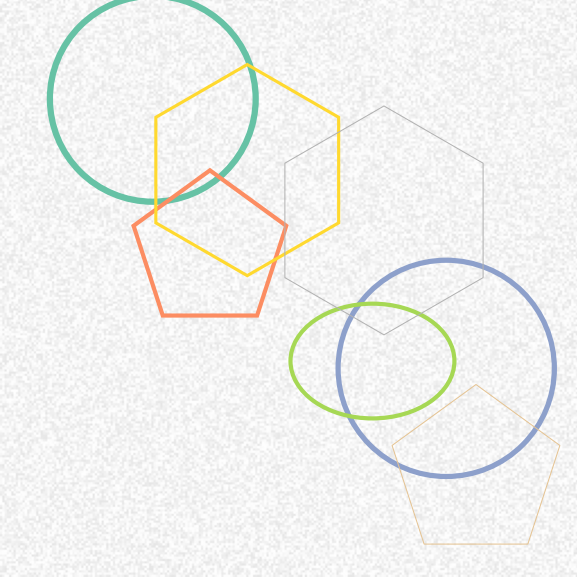[{"shape": "circle", "thickness": 3, "radius": 0.89, "center": [0.265, 0.828]}, {"shape": "pentagon", "thickness": 2, "radius": 0.69, "center": [0.363, 0.565]}, {"shape": "circle", "thickness": 2.5, "radius": 0.94, "center": [0.773, 0.361]}, {"shape": "oval", "thickness": 2, "radius": 0.71, "center": [0.645, 0.374]}, {"shape": "hexagon", "thickness": 1.5, "radius": 0.91, "center": [0.428, 0.705]}, {"shape": "pentagon", "thickness": 0.5, "radius": 0.76, "center": [0.824, 0.181]}, {"shape": "hexagon", "thickness": 0.5, "radius": 0.99, "center": [0.665, 0.617]}]